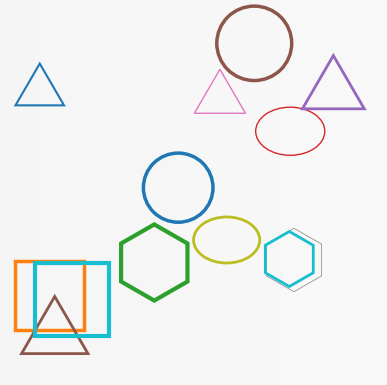[{"shape": "circle", "thickness": 2.5, "radius": 0.45, "center": [0.46, 0.513]}, {"shape": "triangle", "thickness": 1.5, "radius": 0.36, "center": [0.103, 0.763]}, {"shape": "square", "thickness": 2.5, "radius": 0.44, "center": [0.128, 0.233]}, {"shape": "hexagon", "thickness": 3, "radius": 0.49, "center": [0.398, 0.318]}, {"shape": "oval", "thickness": 1, "radius": 0.45, "center": [0.749, 0.659]}, {"shape": "triangle", "thickness": 2, "radius": 0.46, "center": [0.86, 0.763]}, {"shape": "circle", "thickness": 2.5, "radius": 0.48, "center": [0.656, 0.887]}, {"shape": "triangle", "thickness": 2, "radius": 0.49, "center": [0.141, 0.131]}, {"shape": "triangle", "thickness": 1, "radius": 0.38, "center": [0.568, 0.744]}, {"shape": "hexagon", "thickness": 0.5, "radius": 0.41, "center": [0.759, 0.325]}, {"shape": "oval", "thickness": 2, "radius": 0.43, "center": [0.585, 0.377]}, {"shape": "hexagon", "thickness": 2, "radius": 0.36, "center": [0.747, 0.327]}, {"shape": "square", "thickness": 3, "radius": 0.47, "center": [0.186, 0.223]}]